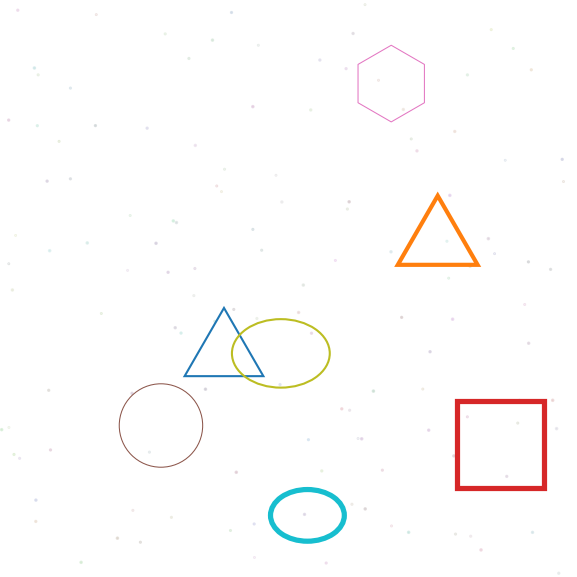[{"shape": "triangle", "thickness": 1, "radius": 0.39, "center": [0.388, 0.387]}, {"shape": "triangle", "thickness": 2, "radius": 0.4, "center": [0.758, 0.58]}, {"shape": "square", "thickness": 2.5, "radius": 0.38, "center": [0.866, 0.229]}, {"shape": "circle", "thickness": 0.5, "radius": 0.36, "center": [0.279, 0.262]}, {"shape": "hexagon", "thickness": 0.5, "radius": 0.33, "center": [0.677, 0.854]}, {"shape": "oval", "thickness": 1, "radius": 0.42, "center": [0.486, 0.387]}, {"shape": "oval", "thickness": 2.5, "radius": 0.32, "center": [0.532, 0.107]}]